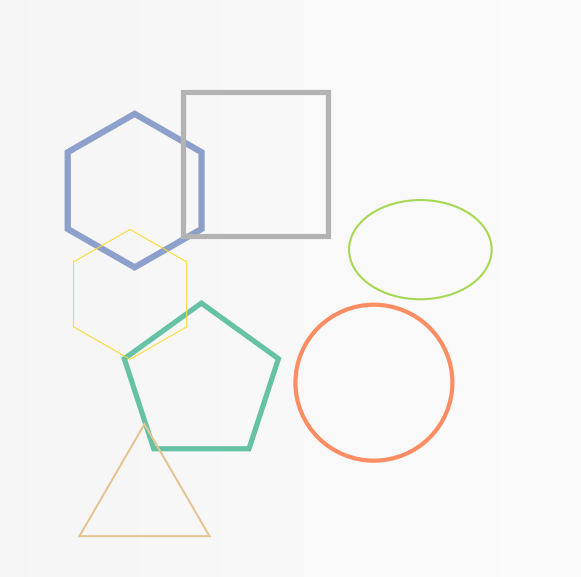[{"shape": "pentagon", "thickness": 2.5, "radius": 0.7, "center": [0.346, 0.335]}, {"shape": "circle", "thickness": 2, "radius": 0.68, "center": [0.643, 0.336]}, {"shape": "hexagon", "thickness": 3, "radius": 0.66, "center": [0.232, 0.669]}, {"shape": "oval", "thickness": 1, "radius": 0.61, "center": [0.723, 0.567]}, {"shape": "hexagon", "thickness": 0.5, "radius": 0.56, "center": [0.224, 0.489]}, {"shape": "triangle", "thickness": 1, "radius": 0.65, "center": [0.249, 0.135]}, {"shape": "square", "thickness": 2.5, "radius": 0.62, "center": [0.44, 0.715]}]